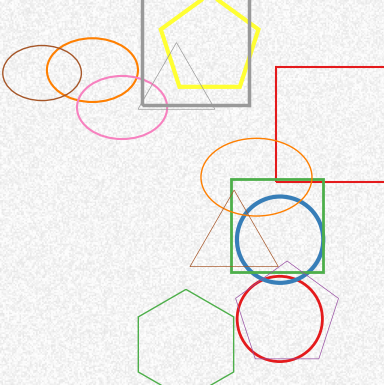[{"shape": "square", "thickness": 1.5, "radius": 0.75, "center": [0.866, 0.677]}, {"shape": "circle", "thickness": 2, "radius": 0.55, "center": [0.727, 0.172]}, {"shape": "circle", "thickness": 3, "radius": 0.56, "center": [0.728, 0.377]}, {"shape": "hexagon", "thickness": 1, "radius": 0.71, "center": [0.483, 0.105]}, {"shape": "square", "thickness": 2, "radius": 0.6, "center": [0.72, 0.414]}, {"shape": "pentagon", "thickness": 0.5, "radius": 0.7, "center": [0.746, 0.182]}, {"shape": "oval", "thickness": 1, "radius": 0.72, "center": [0.666, 0.54]}, {"shape": "oval", "thickness": 1.5, "radius": 0.59, "center": [0.24, 0.818]}, {"shape": "pentagon", "thickness": 3, "radius": 0.67, "center": [0.545, 0.882]}, {"shape": "oval", "thickness": 1, "radius": 0.51, "center": [0.109, 0.81]}, {"shape": "triangle", "thickness": 0.5, "radius": 0.66, "center": [0.608, 0.374]}, {"shape": "oval", "thickness": 1.5, "radius": 0.59, "center": [0.317, 0.721]}, {"shape": "triangle", "thickness": 0.5, "radius": 0.58, "center": [0.458, 0.774]}, {"shape": "square", "thickness": 2.5, "radius": 0.7, "center": [0.508, 0.867]}]